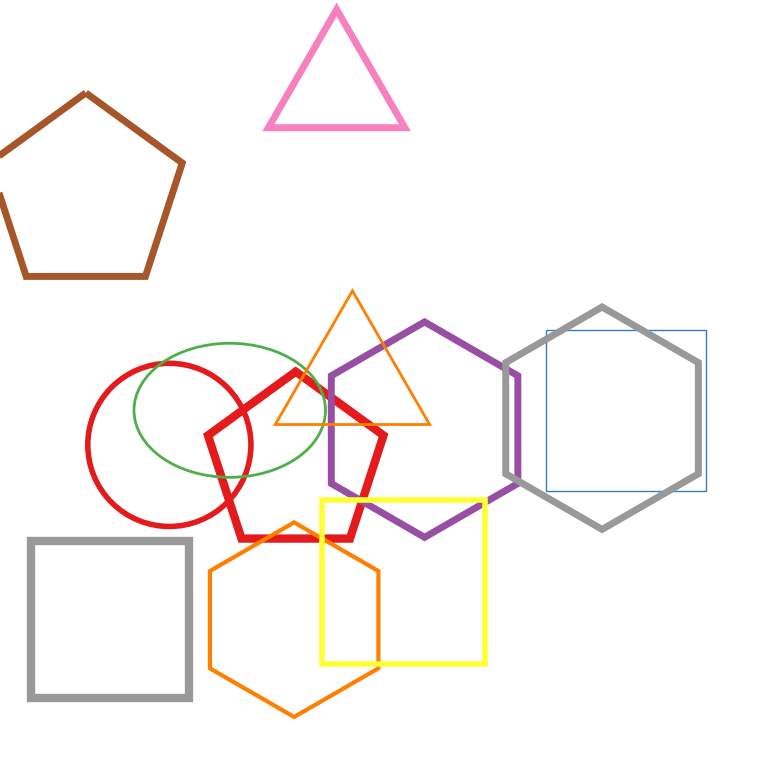[{"shape": "pentagon", "thickness": 3, "radius": 0.6, "center": [0.384, 0.398]}, {"shape": "circle", "thickness": 2, "radius": 0.53, "center": [0.22, 0.422]}, {"shape": "square", "thickness": 0.5, "radius": 0.52, "center": [0.813, 0.467]}, {"shape": "oval", "thickness": 1, "radius": 0.62, "center": [0.298, 0.467]}, {"shape": "hexagon", "thickness": 2.5, "radius": 0.7, "center": [0.551, 0.442]}, {"shape": "hexagon", "thickness": 1.5, "radius": 0.63, "center": [0.382, 0.195]}, {"shape": "triangle", "thickness": 1, "radius": 0.58, "center": [0.458, 0.507]}, {"shape": "square", "thickness": 2, "radius": 0.53, "center": [0.524, 0.244]}, {"shape": "pentagon", "thickness": 2.5, "radius": 0.66, "center": [0.111, 0.748]}, {"shape": "triangle", "thickness": 2.5, "radius": 0.51, "center": [0.437, 0.885]}, {"shape": "square", "thickness": 3, "radius": 0.51, "center": [0.143, 0.195]}, {"shape": "hexagon", "thickness": 2.5, "radius": 0.72, "center": [0.782, 0.457]}]